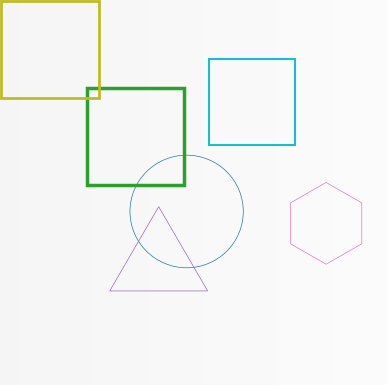[{"shape": "circle", "thickness": 0.5, "radius": 0.73, "center": [0.482, 0.451]}, {"shape": "square", "thickness": 2.5, "radius": 0.63, "center": [0.35, 0.644]}, {"shape": "triangle", "thickness": 0.5, "radius": 0.73, "center": [0.409, 0.317]}, {"shape": "hexagon", "thickness": 0.5, "radius": 0.53, "center": [0.842, 0.42]}, {"shape": "square", "thickness": 2, "radius": 0.63, "center": [0.129, 0.872]}, {"shape": "square", "thickness": 1.5, "radius": 0.56, "center": [0.65, 0.735]}]